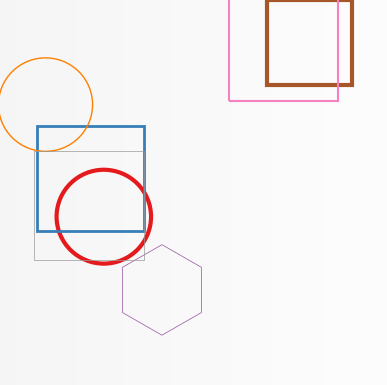[{"shape": "circle", "thickness": 3, "radius": 0.61, "center": [0.268, 0.437]}, {"shape": "square", "thickness": 2, "radius": 0.69, "center": [0.233, 0.536]}, {"shape": "hexagon", "thickness": 0.5, "radius": 0.59, "center": [0.418, 0.247]}, {"shape": "circle", "thickness": 1, "radius": 0.61, "center": [0.117, 0.728]}, {"shape": "square", "thickness": 3, "radius": 0.55, "center": [0.799, 0.89]}, {"shape": "square", "thickness": 1.5, "radius": 0.71, "center": [0.732, 0.878]}, {"shape": "square", "thickness": 0.5, "radius": 0.71, "center": [0.23, 0.466]}]